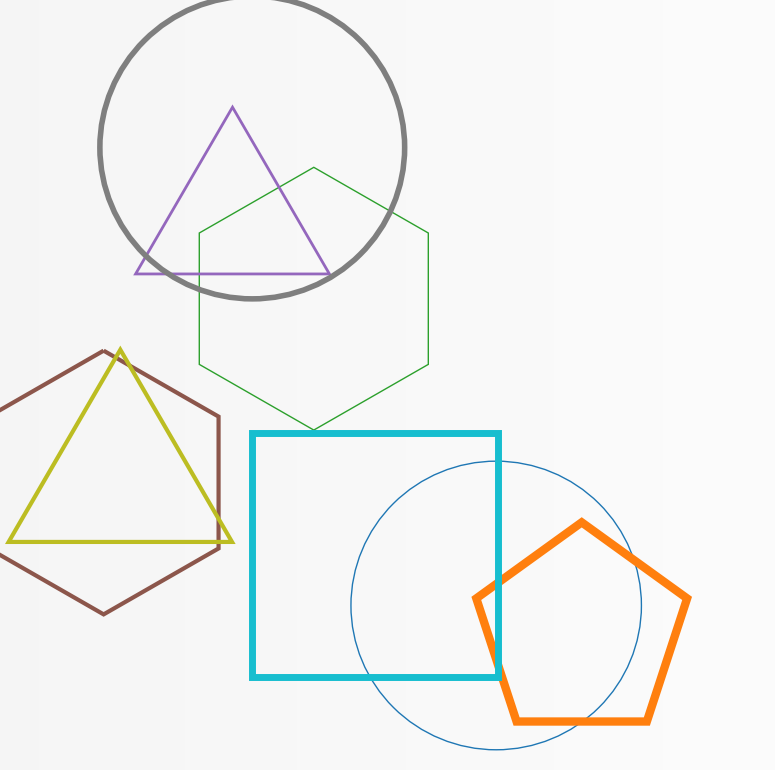[{"shape": "circle", "thickness": 0.5, "radius": 0.94, "center": [0.64, 0.214]}, {"shape": "pentagon", "thickness": 3, "radius": 0.71, "center": [0.751, 0.179]}, {"shape": "hexagon", "thickness": 0.5, "radius": 0.85, "center": [0.405, 0.612]}, {"shape": "triangle", "thickness": 1, "radius": 0.72, "center": [0.3, 0.716]}, {"shape": "hexagon", "thickness": 1.5, "radius": 0.86, "center": [0.134, 0.373]}, {"shape": "circle", "thickness": 2, "radius": 0.98, "center": [0.326, 0.808]}, {"shape": "triangle", "thickness": 1.5, "radius": 0.83, "center": [0.155, 0.379]}, {"shape": "square", "thickness": 2.5, "radius": 0.79, "center": [0.484, 0.279]}]